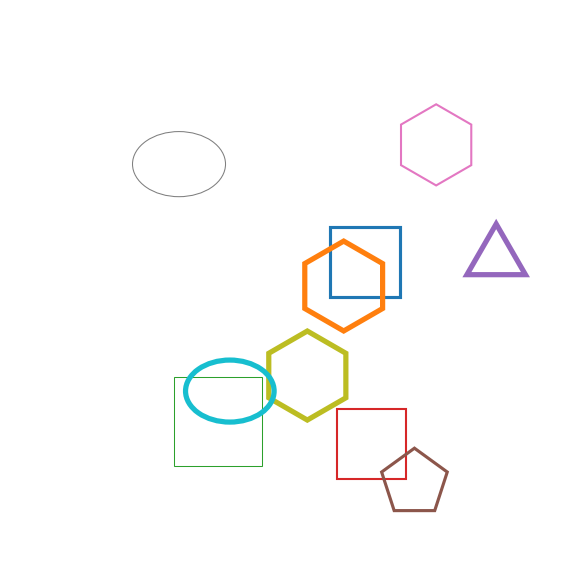[{"shape": "square", "thickness": 1.5, "radius": 0.3, "center": [0.632, 0.546]}, {"shape": "hexagon", "thickness": 2.5, "radius": 0.39, "center": [0.595, 0.504]}, {"shape": "square", "thickness": 0.5, "radius": 0.38, "center": [0.377, 0.269]}, {"shape": "square", "thickness": 1, "radius": 0.3, "center": [0.643, 0.23]}, {"shape": "triangle", "thickness": 2.5, "radius": 0.29, "center": [0.859, 0.553]}, {"shape": "pentagon", "thickness": 1.5, "radius": 0.3, "center": [0.718, 0.163]}, {"shape": "hexagon", "thickness": 1, "radius": 0.35, "center": [0.755, 0.748]}, {"shape": "oval", "thickness": 0.5, "radius": 0.4, "center": [0.31, 0.715]}, {"shape": "hexagon", "thickness": 2.5, "radius": 0.39, "center": [0.532, 0.349]}, {"shape": "oval", "thickness": 2.5, "radius": 0.38, "center": [0.398, 0.322]}]